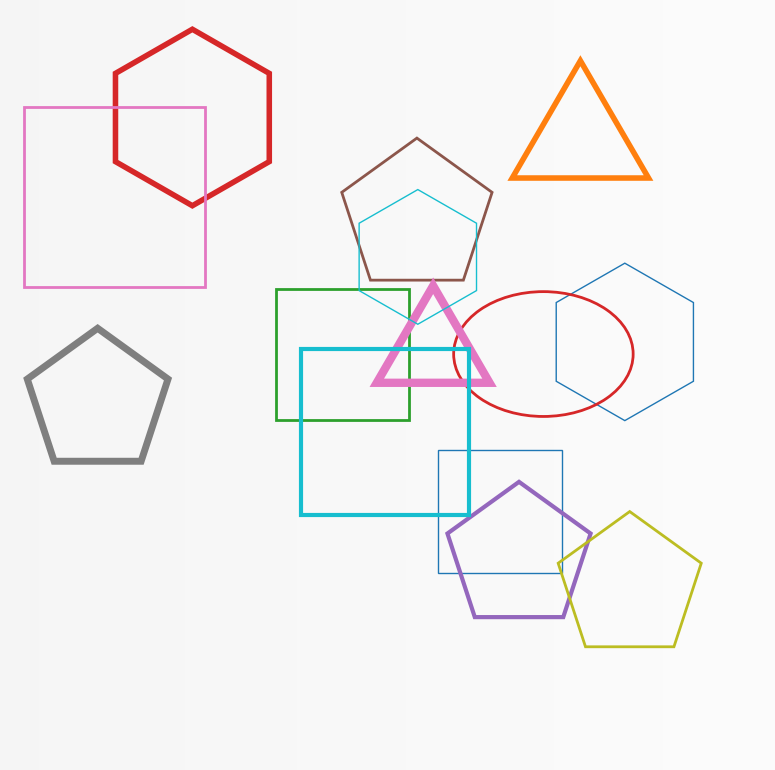[{"shape": "square", "thickness": 0.5, "radius": 0.4, "center": [0.646, 0.335]}, {"shape": "hexagon", "thickness": 0.5, "radius": 0.51, "center": [0.806, 0.556]}, {"shape": "triangle", "thickness": 2, "radius": 0.51, "center": [0.749, 0.82]}, {"shape": "square", "thickness": 1, "radius": 0.43, "center": [0.442, 0.539]}, {"shape": "oval", "thickness": 1, "radius": 0.58, "center": [0.701, 0.54]}, {"shape": "hexagon", "thickness": 2, "radius": 0.57, "center": [0.248, 0.847]}, {"shape": "pentagon", "thickness": 1.5, "radius": 0.49, "center": [0.67, 0.277]}, {"shape": "pentagon", "thickness": 1, "radius": 0.51, "center": [0.538, 0.719]}, {"shape": "square", "thickness": 1, "radius": 0.58, "center": [0.148, 0.745]}, {"shape": "triangle", "thickness": 3, "radius": 0.42, "center": [0.559, 0.545]}, {"shape": "pentagon", "thickness": 2.5, "radius": 0.48, "center": [0.126, 0.478]}, {"shape": "pentagon", "thickness": 1, "radius": 0.49, "center": [0.813, 0.239]}, {"shape": "hexagon", "thickness": 0.5, "radius": 0.44, "center": [0.539, 0.666]}, {"shape": "square", "thickness": 1.5, "radius": 0.54, "center": [0.496, 0.439]}]